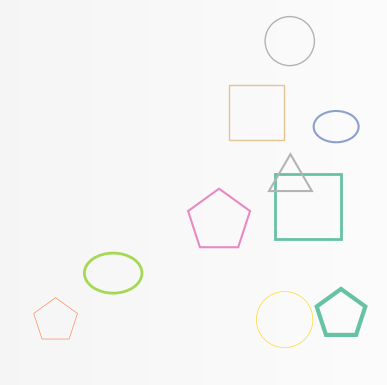[{"shape": "square", "thickness": 2, "radius": 0.42, "center": [0.795, 0.464]}, {"shape": "pentagon", "thickness": 3, "radius": 0.33, "center": [0.88, 0.183]}, {"shape": "pentagon", "thickness": 0.5, "radius": 0.3, "center": [0.143, 0.167]}, {"shape": "oval", "thickness": 1.5, "radius": 0.29, "center": [0.867, 0.671]}, {"shape": "pentagon", "thickness": 1.5, "radius": 0.42, "center": [0.565, 0.426]}, {"shape": "oval", "thickness": 2, "radius": 0.37, "center": [0.292, 0.291]}, {"shape": "circle", "thickness": 0.5, "radius": 0.36, "center": [0.735, 0.17]}, {"shape": "square", "thickness": 1, "radius": 0.36, "center": [0.662, 0.709]}, {"shape": "triangle", "thickness": 1.5, "radius": 0.32, "center": [0.749, 0.536]}, {"shape": "circle", "thickness": 1, "radius": 0.32, "center": [0.748, 0.893]}]